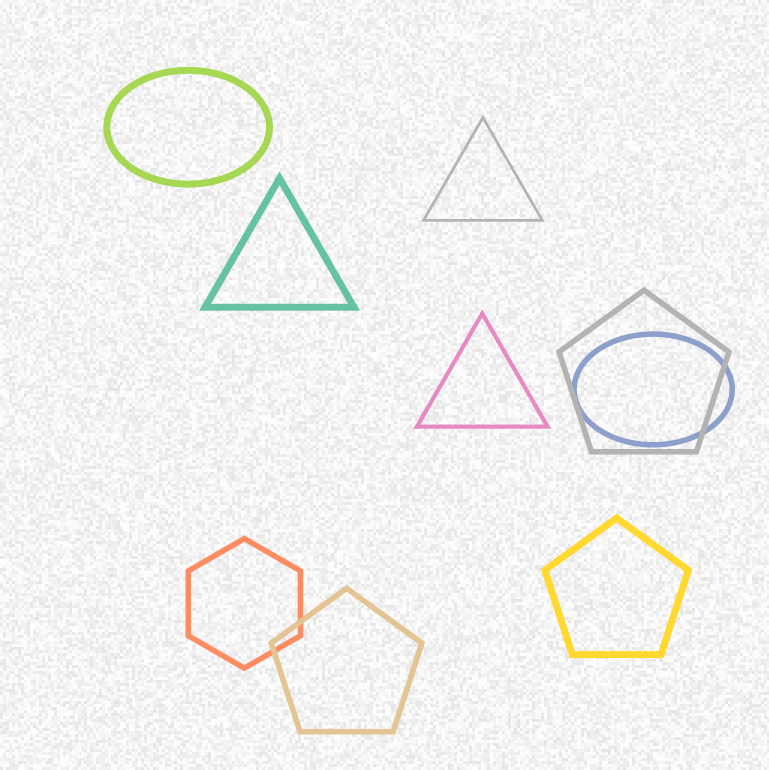[{"shape": "triangle", "thickness": 2.5, "radius": 0.56, "center": [0.363, 0.657]}, {"shape": "hexagon", "thickness": 2, "radius": 0.42, "center": [0.317, 0.216]}, {"shape": "oval", "thickness": 2, "radius": 0.51, "center": [0.848, 0.494]}, {"shape": "triangle", "thickness": 1.5, "radius": 0.49, "center": [0.626, 0.495]}, {"shape": "oval", "thickness": 2.5, "radius": 0.53, "center": [0.244, 0.835]}, {"shape": "pentagon", "thickness": 2.5, "radius": 0.49, "center": [0.801, 0.229]}, {"shape": "pentagon", "thickness": 2, "radius": 0.51, "center": [0.45, 0.133]}, {"shape": "triangle", "thickness": 1, "radius": 0.44, "center": [0.627, 0.758]}, {"shape": "pentagon", "thickness": 2, "radius": 0.58, "center": [0.836, 0.507]}]